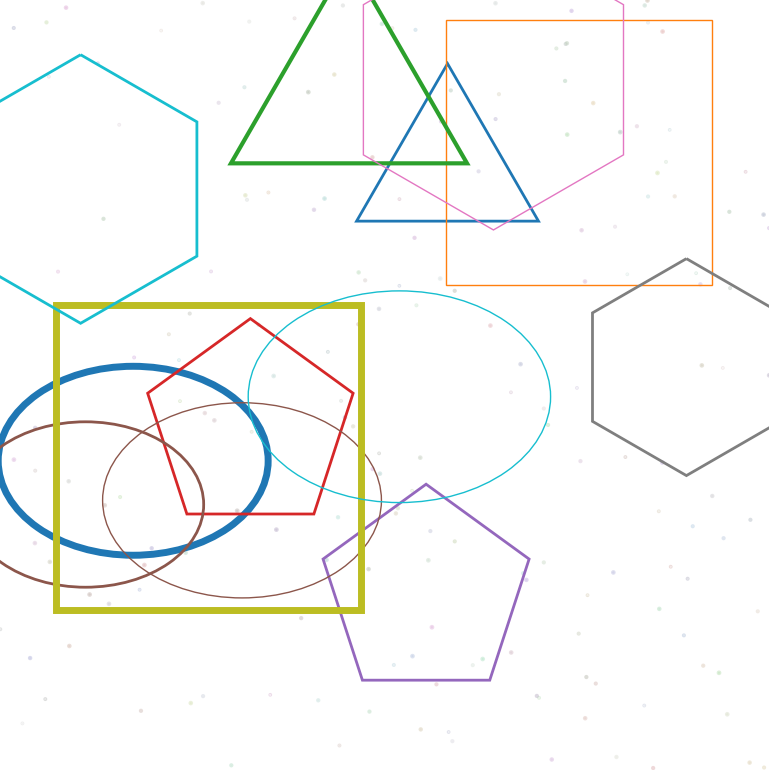[{"shape": "oval", "thickness": 2.5, "radius": 0.88, "center": [0.173, 0.402]}, {"shape": "triangle", "thickness": 1, "radius": 0.68, "center": [0.581, 0.781]}, {"shape": "square", "thickness": 0.5, "radius": 0.86, "center": [0.752, 0.802]}, {"shape": "triangle", "thickness": 1.5, "radius": 0.88, "center": [0.453, 0.876]}, {"shape": "pentagon", "thickness": 1, "radius": 0.7, "center": [0.325, 0.446]}, {"shape": "pentagon", "thickness": 1, "radius": 0.7, "center": [0.553, 0.23]}, {"shape": "oval", "thickness": 0.5, "radius": 0.91, "center": [0.314, 0.35]}, {"shape": "oval", "thickness": 1, "radius": 0.77, "center": [0.111, 0.345]}, {"shape": "hexagon", "thickness": 0.5, "radius": 0.98, "center": [0.641, 0.896]}, {"shape": "hexagon", "thickness": 1, "radius": 0.7, "center": [0.891, 0.523]}, {"shape": "square", "thickness": 2.5, "radius": 0.99, "center": [0.271, 0.405]}, {"shape": "oval", "thickness": 0.5, "radius": 0.98, "center": [0.519, 0.485]}, {"shape": "hexagon", "thickness": 1, "radius": 0.87, "center": [0.105, 0.755]}]